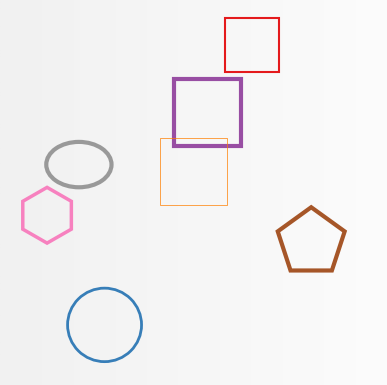[{"shape": "square", "thickness": 1.5, "radius": 0.35, "center": [0.651, 0.882]}, {"shape": "circle", "thickness": 2, "radius": 0.48, "center": [0.27, 0.156]}, {"shape": "square", "thickness": 3, "radius": 0.44, "center": [0.535, 0.708]}, {"shape": "square", "thickness": 0.5, "radius": 0.43, "center": [0.499, 0.554]}, {"shape": "pentagon", "thickness": 3, "radius": 0.45, "center": [0.803, 0.371]}, {"shape": "hexagon", "thickness": 2.5, "radius": 0.36, "center": [0.121, 0.441]}, {"shape": "oval", "thickness": 3, "radius": 0.42, "center": [0.204, 0.573]}]